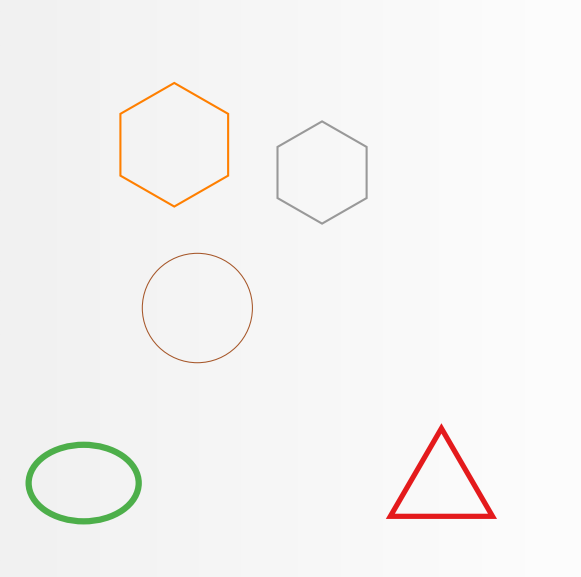[{"shape": "triangle", "thickness": 2.5, "radius": 0.51, "center": [0.759, 0.156]}, {"shape": "oval", "thickness": 3, "radius": 0.47, "center": [0.144, 0.163]}, {"shape": "hexagon", "thickness": 1, "radius": 0.54, "center": [0.3, 0.748]}, {"shape": "circle", "thickness": 0.5, "radius": 0.47, "center": [0.34, 0.466]}, {"shape": "hexagon", "thickness": 1, "radius": 0.44, "center": [0.554, 0.7]}]